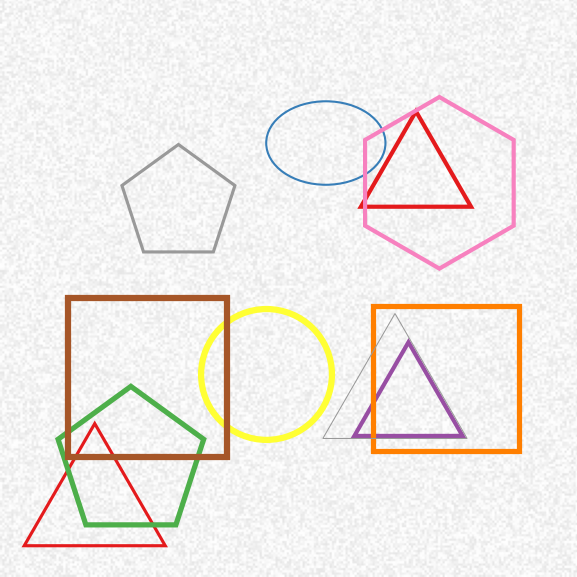[{"shape": "triangle", "thickness": 2, "radius": 0.55, "center": [0.72, 0.696]}, {"shape": "triangle", "thickness": 1.5, "radius": 0.7, "center": [0.164, 0.125]}, {"shape": "oval", "thickness": 1, "radius": 0.52, "center": [0.564, 0.751]}, {"shape": "pentagon", "thickness": 2.5, "radius": 0.66, "center": [0.227, 0.198]}, {"shape": "triangle", "thickness": 2, "radius": 0.54, "center": [0.707, 0.298]}, {"shape": "square", "thickness": 2.5, "radius": 0.63, "center": [0.772, 0.344]}, {"shape": "circle", "thickness": 3, "radius": 0.57, "center": [0.461, 0.351]}, {"shape": "square", "thickness": 3, "radius": 0.69, "center": [0.255, 0.345]}, {"shape": "hexagon", "thickness": 2, "radius": 0.74, "center": [0.761, 0.683]}, {"shape": "triangle", "thickness": 0.5, "radius": 0.72, "center": [0.684, 0.312]}, {"shape": "pentagon", "thickness": 1.5, "radius": 0.51, "center": [0.309, 0.646]}]